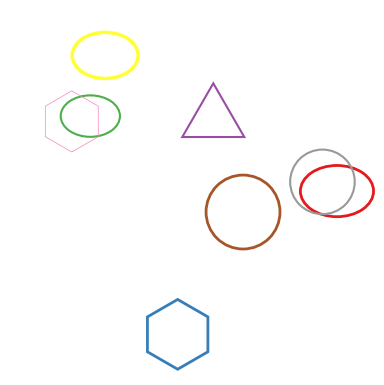[{"shape": "oval", "thickness": 2, "radius": 0.48, "center": [0.875, 0.504]}, {"shape": "hexagon", "thickness": 2, "radius": 0.45, "center": [0.461, 0.132]}, {"shape": "oval", "thickness": 1.5, "radius": 0.38, "center": [0.235, 0.698]}, {"shape": "triangle", "thickness": 1.5, "radius": 0.46, "center": [0.554, 0.691]}, {"shape": "oval", "thickness": 2.5, "radius": 0.43, "center": [0.273, 0.856]}, {"shape": "circle", "thickness": 2, "radius": 0.48, "center": [0.631, 0.449]}, {"shape": "hexagon", "thickness": 0.5, "radius": 0.4, "center": [0.186, 0.685]}, {"shape": "circle", "thickness": 1.5, "radius": 0.42, "center": [0.838, 0.528]}]